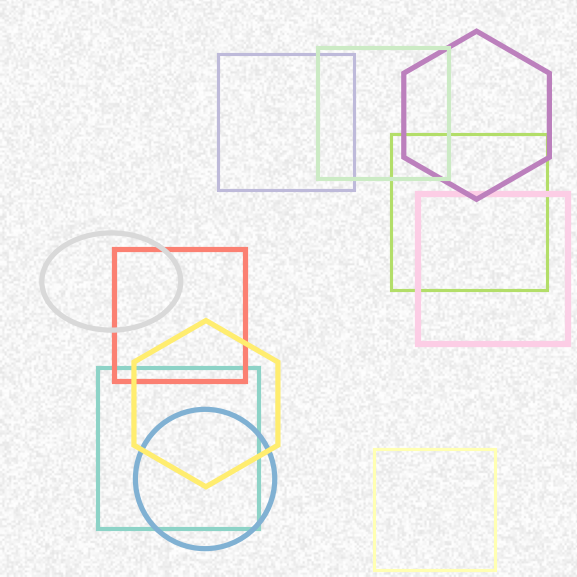[{"shape": "square", "thickness": 2, "radius": 0.7, "center": [0.309, 0.223]}, {"shape": "square", "thickness": 1.5, "radius": 0.52, "center": [0.752, 0.117]}, {"shape": "square", "thickness": 1.5, "radius": 0.59, "center": [0.495, 0.787]}, {"shape": "square", "thickness": 2.5, "radius": 0.57, "center": [0.311, 0.454]}, {"shape": "circle", "thickness": 2.5, "radius": 0.6, "center": [0.355, 0.17]}, {"shape": "square", "thickness": 1.5, "radius": 0.68, "center": [0.812, 0.632]}, {"shape": "square", "thickness": 3, "radius": 0.65, "center": [0.853, 0.534]}, {"shape": "oval", "thickness": 2.5, "radius": 0.6, "center": [0.193, 0.512]}, {"shape": "hexagon", "thickness": 2.5, "radius": 0.73, "center": [0.825, 0.8]}, {"shape": "square", "thickness": 2, "radius": 0.57, "center": [0.665, 0.803]}, {"shape": "hexagon", "thickness": 2.5, "radius": 0.72, "center": [0.357, 0.3]}]